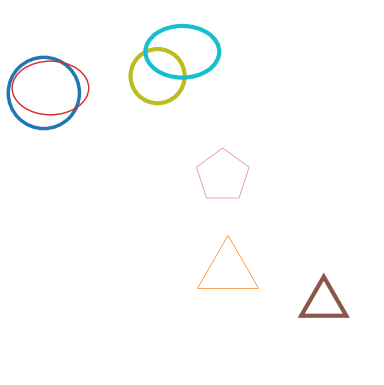[{"shape": "circle", "thickness": 2.5, "radius": 0.46, "center": [0.114, 0.759]}, {"shape": "triangle", "thickness": 0.5, "radius": 0.46, "center": [0.592, 0.297]}, {"shape": "oval", "thickness": 1, "radius": 0.5, "center": [0.131, 0.771]}, {"shape": "triangle", "thickness": 3, "radius": 0.34, "center": [0.841, 0.214]}, {"shape": "pentagon", "thickness": 0.5, "radius": 0.36, "center": [0.579, 0.544]}, {"shape": "circle", "thickness": 3, "radius": 0.35, "center": [0.409, 0.802]}, {"shape": "oval", "thickness": 3, "radius": 0.48, "center": [0.474, 0.866]}]